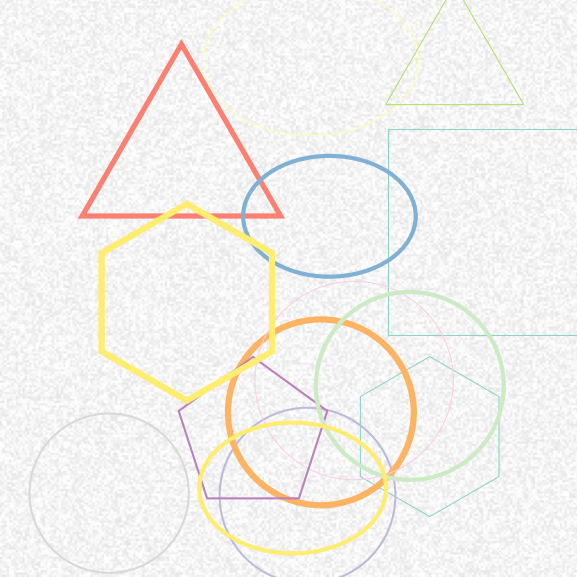[{"shape": "hexagon", "thickness": 0.5, "radius": 0.69, "center": [0.744, 0.243]}, {"shape": "square", "thickness": 0.5, "radius": 0.89, "center": [0.851, 0.597]}, {"shape": "oval", "thickness": 0.5, "radius": 0.93, "center": [0.539, 0.895]}, {"shape": "circle", "thickness": 1, "radius": 0.76, "center": [0.532, 0.141]}, {"shape": "triangle", "thickness": 2.5, "radius": 0.99, "center": [0.314, 0.724]}, {"shape": "oval", "thickness": 2, "radius": 0.75, "center": [0.57, 0.625]}, {"shape": "circle", "thickness": 3, "radius": 0.8, "center": [0.556, 0.285]}, {"shape": "triangle", "thickness": 0.5, "radius": 0.69, "center": [0.787, 0.887]}, {"shape": "circle", "thickness": 0.5, "radius": 0.86, "center": [0.613, 0.34]}, {"shape": "circle", "thickness": 1, "radius": 0.69, "center": [0.189, 0.145]}, {"shape": "pentagon", "thickness": 1, "radius": 0.68, "center": [0.438, 0.246]}, {"shape": "circle", "thickness": 2, "radius": 0.81, "center": [0.71, 0.331]}, {"shape": "hexagon", "thickness": 3, "radius": 0.85, "center": [0.323, 0.476]}, {"shape": "oval", "thickness": 2, "radius": 0.81, "center": [0.507, 0.154]}]